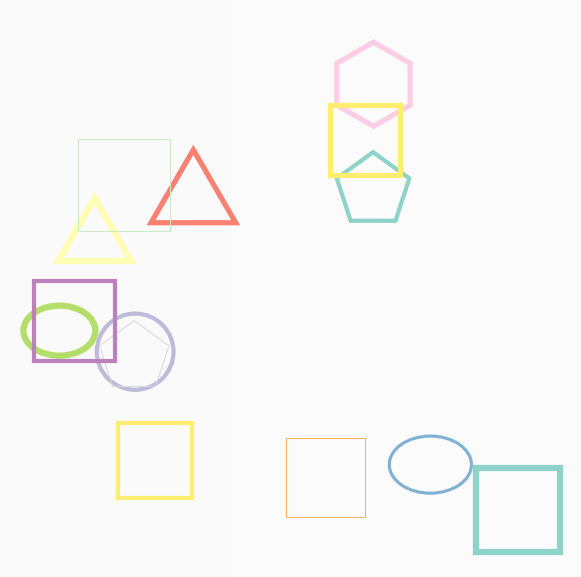[{"shape": "square", "thickness": 3, "radius": 0.36, "center": [0.89, 0.116]}, {"shape": "pentagon", "thickness": 2, "radius": 0.33, "center": [0.642, 0.67]}, {"shape": "triangle", "thickness": 3, "radius": 0.36, "center": [0.163, 0.584]}, {"shape": "circle", "thickness": 2, "radius": 0.33, "center": [0.233, 0.39]}, {"shape": "triangle", "thickness": 2.5, "radius": 0.42, "center": [0.333, 0.656]}, {"shape": "oval", "thickness": 1.5, "radius": 0.35, "center": [0.74, 0.195]}, {"shape": "square", "thickness": 0.5, "radius": 0.34, "center": [0.56, 0.172]}, {"shape": "oval", "thickness": 3, "radius": 0.31, "center": [0.102, 0.427]}, {"shape": "hexagon", "thickness": 2.5, "radius": 0.36, "center": [0.643, 0.853]}, {"shape": "pentagon", "thickness": 0.5, "radius": 0.31, "center": [0.231, 0.381]}, {"shape": "square", "thickness": 2, "radius": 0.35, "center": [0.128, 0.444]}, {"shape": "square", "thickness": 0.5, "radius": 0.4, "center": [0.213, 0.678]}, {"shape": "square", "thickness": 2.5, "radius": 0.3, "center": [0.628, 0.757]}, {"shape": "square", "thickness": 2, "radius": 0.32, "center": [0.267, 0.202]}]